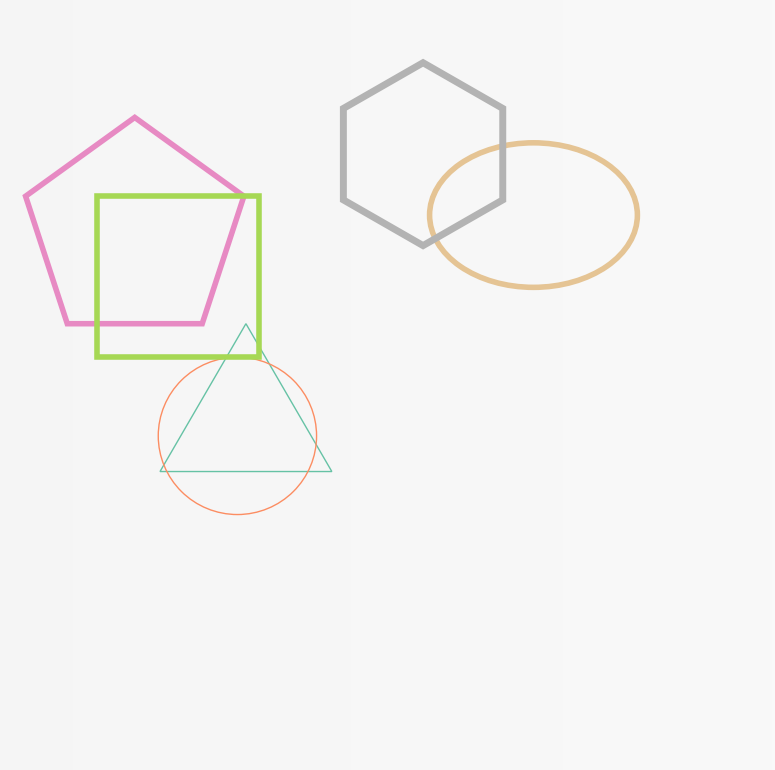[{"shape": "triangle", "thickness": 0.5, "radius": 0.64, "center": [0.317, 0.452]}, {"shape": "circle", "thickness": 0.5, "radius": 0.51, "center": [0.306, 0.434]}, {"shape": "pentagon", "thickness": 2, "radius": 0.74, "center": [0.174, 0.699]}, {"shape": "square", "thickness": 2, "radius": 0.52, "center": [0.23, 0.641]}, {"shape": "oval", "thickness": 2, "radius": 0.67, "center": [0.688, 0.721]}, {"shape": "hexagon", "thickness": 2.5, "radius": 0.59, "center": [0.546, 0.8]}]